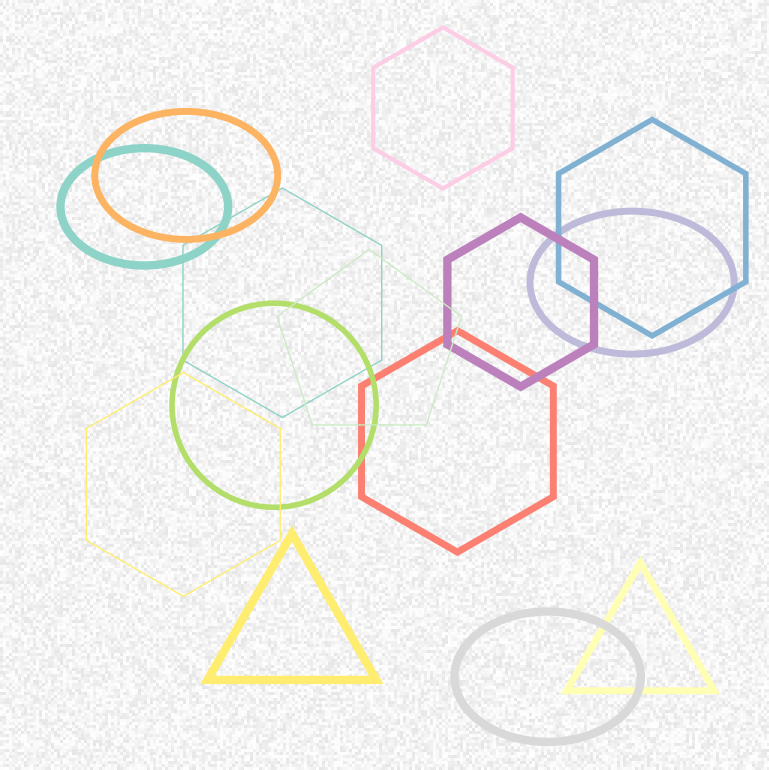[{"shape": "oval", "thickness": 3, "radius": 0.54, "center": [0.187, 0.731]}, {"shape": "hexagon", "thickness": 0.5, "radius": 0.75, "center": [0.367, 0.607]}, {"shape": "triangle", "thickness": 2.5, "radius": 0.55, "center": [0.832, 0.158]}, {"shape": "oval", "thickness": 2.5, "radius": 0.66, "center": [0.821, 0.633]}, {"shape": "hexagon", "thickness": 2.5, "radius": 0.72, "center": [0.594, 0.427]}, {"shape": "hexagon", "thickness": 2, "radius": 0.7, "center": [0.847, 0.704]}, {"shape": "oval", "thickness": 2.5, "radius": 0.59, "center": [0.242, 0.772]}, {"shape": "circle", "thickness": 2, "radius": 0.66, "center": [0.356, 0.474]}, {"shape": "hexagon", "thickness": 1.5, "radius": 0.52, "center": [0.575, 0.86]}, {"shape": "oval", "thickness": 3, "radius": 0.6, "center": [0.711, 0.121]}, {"shape": "hexagon", "thickness": 3, "radius": 0.55, "center": [0.676, 0.608]}, {"shape": "pentagon", "thickness": 0.5, "radius": 0.63, "center": [0.48, 0.55]}, {"shape": "hexagon", "thickness": 0.5, "radius": 0.73, "center": [0.238, 0.371]}, {"shape": "triangle", "thickness": 3, "radius": 0.63, "center": [0.379, 0.18]}]